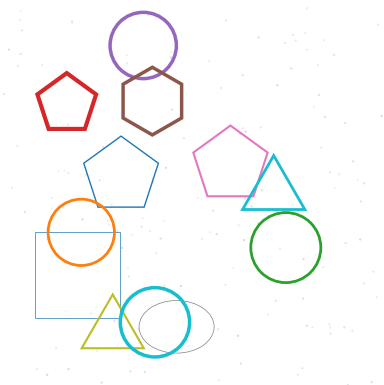[{"shape": "square", "thickness": 0.5, "radius": 0.55, "center": [0.201, 0.286]}, {"shape": "pentagon", "thickness": 1, "radius": 0.51, "center": [0.314, 0.544]}, {"shape": "circle", "thickness": 2, "radius": 0.43, "center": [0.211, 0.397]}, {"shape": "circle", "thickness": 2, "radius": 0.45, "center": [0.742, 0.357]}, {"shape": "pentagon", "thickness": 3, "radius": 0.4, "center": [0.173, 0.73]}, {"shape": "circle", "thickness": 2.5, "radius": 0.43, "center": [0.372, 0.882]}, {"shape": "hexagon", "thickness": 2.5, "radius": 0.44, "center": [0.396, 0.737]}, {"shape": "pentagon", "thickness": 1.5, "radius": 0.51, "center": [0.599, 0.572]}, {"shape": "oval", "thickness": 0.5, "radius": 0.49, "center": [0.459, 0.151]}, {"shape": "triangle", "thickness": 1.5, "radius": 0.47, "center": [0.293, 0.142]}, {"shape": "triangle", "thickness": 2, "radius": 0.47, "center": [0.711, 0.503]}, {"shape": "circle", "thickness": 2.5, "radius": 0.45, "center": [0.402, 0.163]}]